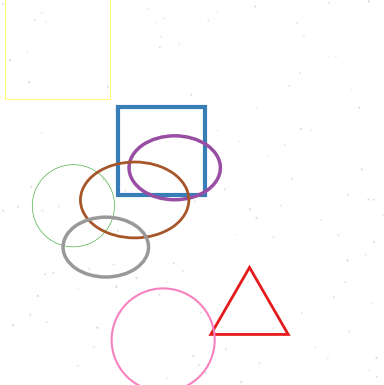[{"shape": "triangle", "thickness": 2, "radius": 0.58, "center": [0.648, 0.189]}, {"shape": "square", "thickness": 3, "radius": 0.57, "center": [0.42, 0.607]}, {"shape": "circle", "thickness": 0.5, "radius": 0.53, "center": [0.191, 0.466]}, {"shape": "oval", "thickness": 2.5, "radius": 0.59, "center": [0.454, 0.564]}, {"shape": "square", "thickness": 0.5, "radius": 0.69, "center": [0.149, 0.879]}, {"shape": "oval", "thickness": 2, "radius": 0.7, "center": [0.35, 0.481]}, {"shape": "circle", "thickness": 1.5, "radius": 0.67, "center": [0.424, 0.117]}, {"shape": "oval", "thickness": 2.5, "radius": 0.56, "center": [0.275, 0.358]}]